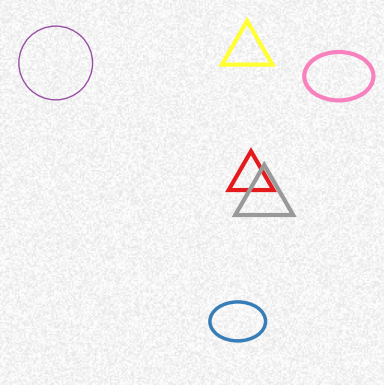[{"shape": "triangle", "thickness": 3, "radius": 0.34, "center": [0.652, 0.54]}, {"shape": "oval", "thickness": 2.5, "radius": 0.36, "center": [0.618, 0.165]}, {"shape": "circle", "thickness": 1, "radius": 0.48, "center": [0.145, 0.836]}, {"shape": "triangle", "thickness": 3, "radius": 0.38, "center": [0.642, 0.87]}, {"shape": "oval", "thickness": 3, "radius": 0.45, "center": [0.88, 0.802]}, {"shape": "triangle", "thickness": 3, "radius": 0.43, "center": [0.686, 0.485]}]